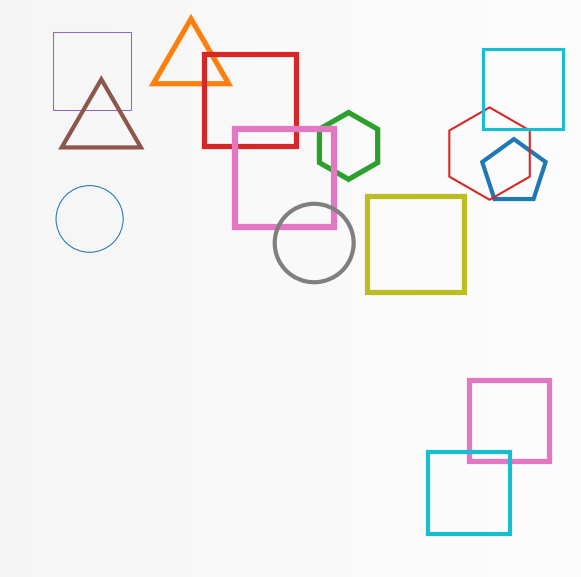[{"shape": "circle", "thickness": 0.5, "radius": 0.29, "center": [0.154, 0.62]}, {"shape": "pentagon", "thickness": 2, "radius": 0.29, "center": [0.884, 0.701]}, {"shape": "triangle", "thickness": 2.5, "radius": 0.37, "center": [0.329, 0.892]}, {"shape": "hexagon", "thickness": 2.5, "radius": 0.29, "center": [0.6, 0.746]}, {"shape": "square", "thickness": 2.5, "radius": 0.4, "center": [0.43, 0.826]}, {"shape": "hexagon", "thickness": 1, "radius": 0.4, "center": [0.842, 0.733]}, {"shape": "square", "thickness": 0.5, "radius": 0.34, "center": [0.158, 0.877]}, {"shape": "triangle", "thickness": 2, "radius": 0.39, "center": [0.174, 0.783]}, {"shape": "square", "thickness": 3, "radius": 0.43, "center": [0.49, 0.691]}, {"shape": "square", "thickness": 2.5, "radius": 0.35, "center": [0.876, 0.271]}, {"shape": "circle", "thickness": 2, "radius": 0.34, "center": [0.541, 0.578]}, {"shape": "square", "thickness": 2.5, "radius": 0.41, "center": [0.715, 0.577]}, {"shape": "square", "thickness": 1.5, "radius": 0.34, "center": [0.9, 0.845]}, {"shape": "square", "thickness": 2, "radius": 0.35, "center": [0.807, 0.145]}]